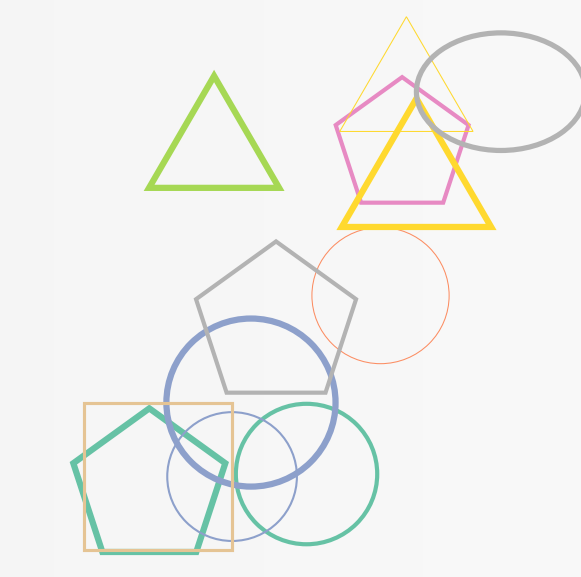[{"shape": "circle", "thickness": 2, "radius": 0.61, "center": [0.527, 0.178]}, {"shape": "pentagon", "thickness": 3, "radius": 0.69, "center": [0.257, 0.155]}, {"shape": "circle", "thickness": 0.5, "radius": 0.59, "center": [0.655, 0.487]}, {"shape": "circle", "thickness": 3, "radius": 0.73, "center": [0.432, 0.302]}, {"shape": "circle", "thickness": 1, "radius": 0.56, "center": [0.399, 0.174]}, {"shape": "pentagon", "thickness": 2, "radius": 0.6, "center": [0.692, 0.745]}, {"shape": "triangle", "thickness": 3, "radius": 0.65, "center": [0.368, 0.738]}, {"shape": "triangle", "thickness": 3, "radius": 0.74, "center": [0.716, 0.68]}, {"shape": "triangle", "thickness": 0.5, "radius": 0.66, "center": [0.699, 0.838]}, {"shape": "square", "thickness": 1.5, "radius": 0.64, "center": [0.273, 0.174]}, {"shape": "oval", "thickness": 2.5, "radius": 0.73, "center": [0.862, 0.84]}, {"shape": "pentagon", "thickness": 2, "radius": 0.72, "center": [0.475, 0.436]}]